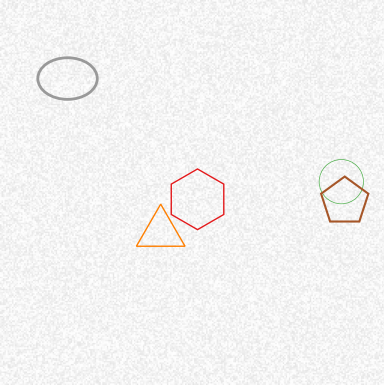[{"shape": "hexagon", "thickness": 1, "radius": 0.39, "center": [0.513, 0.482]}, {"shape": "circle", "thickness": 0.5, "radius": 0.29, "center": [0.887, 0.528]}, {"shape": "triangle", "thickness": 1, "radius": 0.36, "center": [0.417, 0.397]}, {"shape": "pentagon", "thickness": 1.5, "radius": 0.32, "center": [0.895, 0.477]}, {"shape": "oval", "thickness": 2, "radius": 0.39, "center": [0.175, 0.796]}]